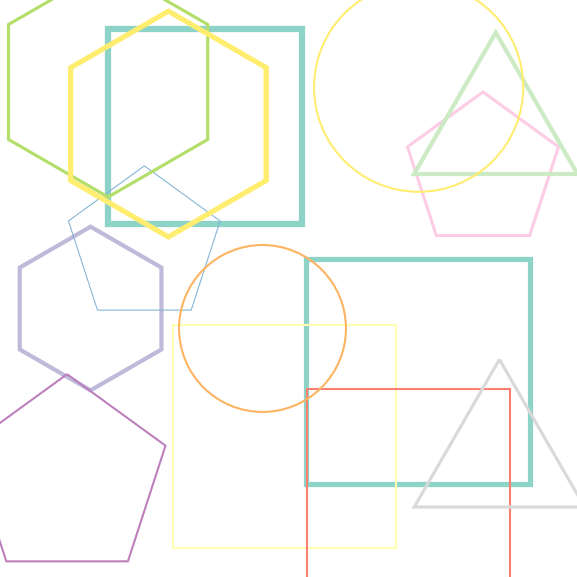[{"shape": "square", "thickness": 3, "radius": 0.84, "center": [0.355, 0.78]}, {"shape": "square", "thickness": 2.5, "radius": 0.97, "center": [0.724, 0.355]}, {"shape": "square", "thickness": 1, "radius": 0.97, "center": [0.492, 0.243]}, {"shape": "hexagon", "thickness": 2, "radius": 0.71, "center": [0.157, 0.465]}, {"shape": "square", "thickness": 1, "radius": 0.88, "center": [0.707, 0.151]}, {"shape": "pentagon", "thickness": 0.5, "radius": 0.69, "center": [0.25, 0.574]}, {"shape": "circle", "thickness": 1, "radius": 0.72, "center": [0.455, 0.43]}, {"shape": "hexagon", "thickness": 1.5, "radius": 1.0, "center": [0.187, 0.857]}, {"shape": "pentagon", "thickness": 1.5, "radius": 0.69, "center": [0.836, 0.702]}, {"shape": "triangle", "thickness": 1.5, "radius": 0.85, "center": [0.865, 0.206]}, {"shape": "pentagon", "thickness": 1, "radius": 0.9, "center": [0.116, 0.172]}, {"shape": "triangle", "thickness": 2, "radius": 0.82, "center": [0.858, 0.779]}, {"shape": "hexagon", "thickness": 2.5, "radius": 0.98, "center": [0.292, 0.784]}, {"shape": "circle", "thickness": 1, "radius": 0.91, "center": [0.725, 0.848]}]